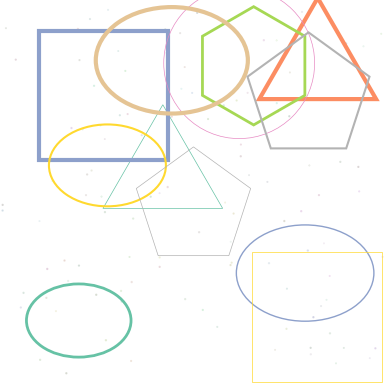[{"shape": "triangle", "thickness": 0.5, "radius": 0.9, "center": [0.423, 0.548]}, {"shape": "oval", "thickness": 2, "radius": 0.68, "center": [0.205, 0.167]}, {"shape": "triangle", "thickness": 3, "radius": 0.88, "center": [0.825, 0.83]}, {"shape": "oval", "thickness": 1, "radius": 0.89, "center": [0.793, 0.291]}, {"shape": "square", "thickness": 3, "radius": 0.84, "center": [0.268, 0.752]}, {"shape": "circle", "thickness": 0.5, "radius": 0.98, "center": [0.621, 0.836]}, {"shape": "hexagon", "thickness": 2, "radius": 0.77, "center": [0.659, 0.829]}, {"shape": "square", "thickness": 0.5, "radius": 0.85, "center": [0.824, 0.177]}, {"shape": "oval", "thickness": 1.5, "radius": 0.76, "center": [0.279, 0.57]}, {"shape": "oval", "thickness": 3, "radius": 0.99, "center": [0.446, 0.843]}, {"shape": "pentagon", "thickness": 1.5, "radius": 0.83, "center": [0.801, 0.749]}, {"shape": "pentagon", "thickness": 0.5, "radius": 0.78, "center": [0.503, 0.462]}]